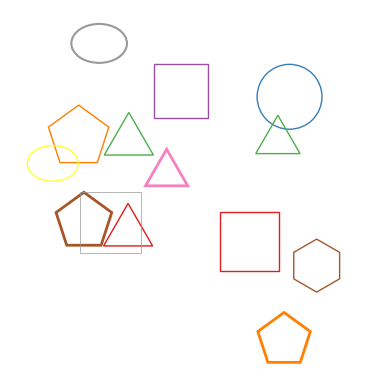[{"shape": "triangle", "thickness": 1, "radius": 0.37, "center": [0.333, 0.398]}, {"shape": "square", "thickness": 1, "radius": 0.38, "center": [0.648, 0.372]}, {"shape": "circle", "thickness": 1, "radius": 0.42, "center": [0.752, 0.749]}, {"shape": "triangle", "thickness": 1, "radius": 0.33, "center": [0.722, 0.634]}, {"shape": "triangle", "thickness": 1, "radius": 0.37, "center": [0.335, 0.634]}, {"shape": "square", "thickness": 1, "radius": 0.35, "center": [0.47, 0.764]}, {"shape": "pentagon", "thickness": 1, "radius": 0.41, "center": [0.204, 0.644]}, {"shape": "pentagon", "thickness": 2, "radius": 0.36, "center": [0.738, 0.117]}, {"shape": "oval", "thickness": 1, "radius": 0.33, "center": [0.137, 0.576]}, {"shape": "pentagon", "thickness": 2, "radius": 0.38, "center": [0.218, 0.425]}, {"shape": "hexagon", "thickness": 1, "radius": 0.34, "center": [0.823, 0.31]}, {"shape": "triangle", "thickness": 2, "radius": 0.32, "center": [0.433, 0.549]}, {"shape": "oval", "thickness": 1.5, "radius": 0.36, "center": [0.258, 0.887]}, {"shape": "square", "thickness": 0.5, "radius": 0.4, "center": [0.287, 0.422]}]